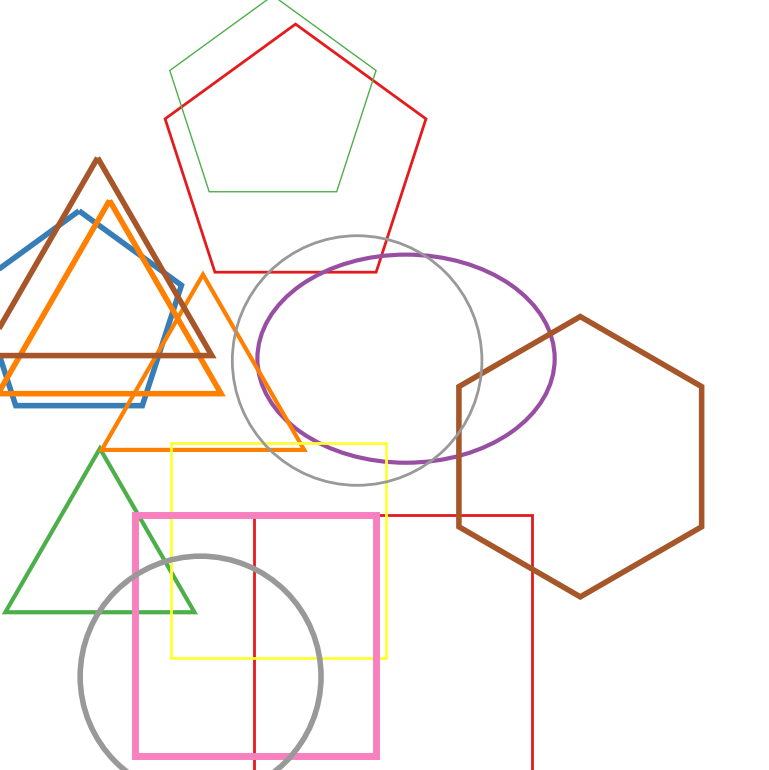[{"shape": "pentagon", "thickness": 1, "radius": 0.89, "center": [0.384, 0.791]}, {"shape": "square", "thickness": 1, "radius": 0.9, "center": [0.51, 0.151]}, {"shape": "pentagon", "thickness": 2, "radius": 0.7, "center": [0.103, 0.586]}, {"shape": "pentagon", "thickness": 0.5, "radius": 0.7, "center": [0.354, 0.865]}, {"shape": "triangle", "thickness": 1.5, "radius": 0.71, "center": [0.13, 0.276]}, {"shape": "oval", "thickness": 1.5, "radius": 0.97, "center": [0.527, 0.534]}, {"shape": "triangle", "thickness": 2, "radius": 0.84, "center": [0.142, 0.572]}, {"shape": "triangle", "thickness": 1.5, "radius": 0.76, "center": [0.264, 0.492]}, {"shape": "square", "thickness": 1, "radius": 0.7, "center": [0.361, 0.285]}, {"shape": "triangle", "thickness": 2, "radius": 0.86, "center": [0.127, 0.624]}, {"shape": "hexagon", "thickness": 2, "radius": 0.91, "center": [0.754, 0.407]}, {"shape": "square", "thickness": 2.5, "radius": 0.78, "center": [0.332, 0.175]}, {"shape": "circle", "thickness": 1, "radius": 0.81, "center": [0.464, 0.532]}, {"shape": "circle", "thickness": 2, "radius": 0.78, "center": [0.261, 0.121]}]